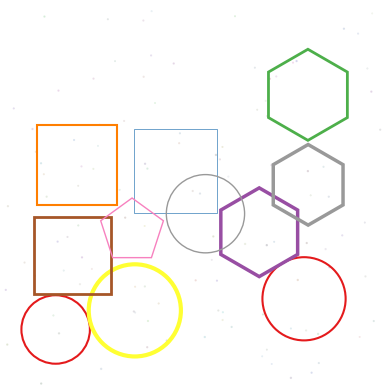[{"shape": "circle", "thickness": 1.5, "radius": 0.54, "center": [0.79, 0.224]}, {"shape": "circle", "thickness": 1.5, "radius": 0.44, "center": [0.145, 0.144]}, {"shape": "square", "thickness": 0.5, "radius": 0.54, "center": [0.456, 0.555]}, {"shape": "hexagon", "thickness": 2, "radius": 0.59, "center": [0.8, 0.754]}, {"shape": "hexagon", "thickness": 2.5, "radius": 0.58, "center": [0.673, 0.397]}, {"shape": "square", "thickness": 1.5, "radius": 0.52, "center": [0.199, 0.571]}, {"shape": "circle", "thickness": 3, "radius": 0.6, "center": [0.35, 0.194]}, {"shape": "square", "thickness": 2, "radius": 0.5, "center": [0.187, 0.337]}, {"shape": "pentagon", "thickness": 1, "radius": 0.43, "center": [0.343, 0.4]}, {"shape": "circle", "thickness": 1, "radius": 0.51, "center": [0.534, 0.445]}, {"shape": "hexagon", "thickness": 2.5, "radius": 0.52, "center": [0.8, 0.52]}]